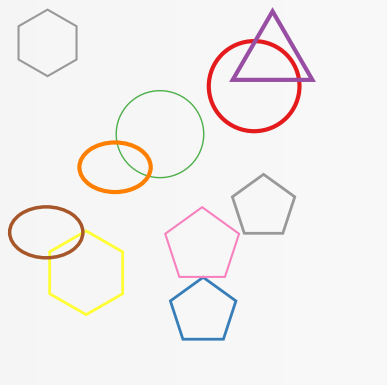[{"shape": "circle", "thickness": 3, "radius": 0.59, "center": [0.656, 0.776]}, {"shape": "pentagon", "thickness": 2, "radius": 0.44, "center": [0.524, 0.191]}, {"shape": "circle", "thickness": 1, "radius": 0.56, "center": [0.413, 0.652]}, {"shape": "triangle", "thickness": 3, "radius": 0.59, "center": [0.703, 0.852]}, {"shape": "oval", "thickness": 3, "radius": 0.46, "center": [0.297, 0.566]}, {"shape": "hexagon", "thickness": 2, "radius": 0.54, "center": [0.222, 0.291]}, {"shape": "oval", "thickness": 2.5, "radius": 0.47, "center": [0.119, 0.397]}, {"shape": "pentagon", "thickness": 1.5, "radius": 0.5, "center": [0.522, 0.362]}, {"shape": "hexagon", "thickness": 1.5, "radius": 0.43, "center": [0.123, 0.889]}, {"shape": "pentagon", "thickness": 2, "radius": 0.42, "center": [0.68, 0.463]}]